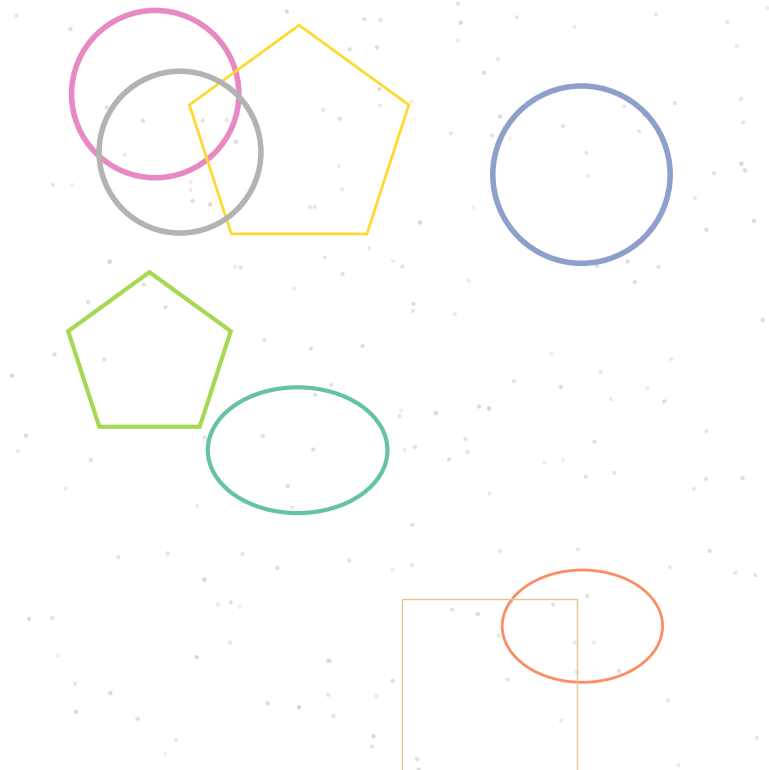[{"shape": "oval", "thickness": 1.5, "radius": 0.58, "center": [0.387, 0.415]}, {"shape": "oval", "thickness": 1, "radius": 0.52, "center": [0.756, 0.187]}, {"shape": "circle", "thickness": 2, "radius": 0.58, "center": [0.755, 0.773]}, {"shape": "circle", "thickness": 2, "radius": 0.54, "center": [0.202, 0.878]}, {"shape": "pentagon", "thickness": 1.5, "radius": 0.55, "center": [0.194, 0.536]}, {"shape": "pentagon", "thickness": 1, "radius": 0.75, "center": [0.388, 0.817]}, {"shape": "square", "thickness": 0.5, "radius": 0.57, "center": [0.636, 0.109]}, {"shape": "circle", "thickness": 2, "radius": 0.53, "center": [0.234, 0.802]}]